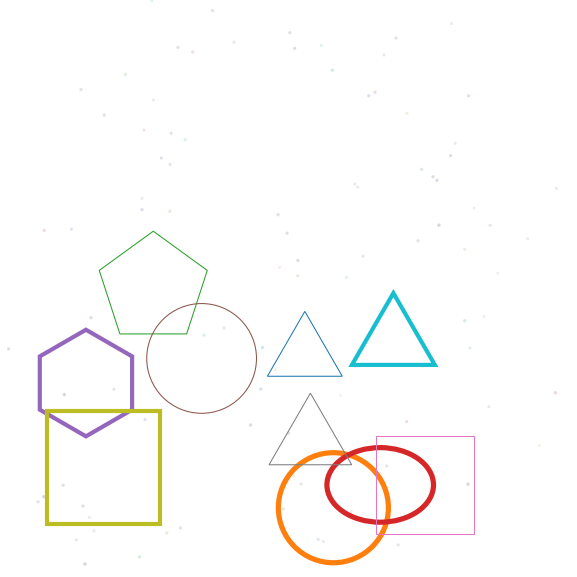[{"shape": "triangle", "thickness": 0.5, "radius": 0.37, "center": [0.528, 0.385]}, {"shape": "circle", "thickness": 2.5, "radius": 0.48, "center": [0.577, 0.12]}, {"shape": "pentagon", "thickness": 0.5, "radius": 0.49, "center": [0.265, 0.5]}, {"shape": "oval", "thickness": 2.5, "radius": 0.46, "center": [0.658, 0.159]}, {"shape": "hexagon", "thickness": 2, "radius": 0.46, "center": [0.149, 0.336]}, {"shape": "circle", "thickness": 0.5, "radius": 0.48, "center": [0.349, 0.378]}, {"shape": "square", "thickness": 0.5, "radius": 0.43, "center": [0.736, 0.16]}, {"shape": "triangle", "thickness": 0.5, "radius": 0.41, "center": [0.537, 0.236]}, {"shape": "square", "thickness": 2, "radius": 0.49, "center": [0.179, 0.19]}, {"shape": "triangle", "thickness": 2, "radius": 0.41, "center": [0.681, 0.409]}]